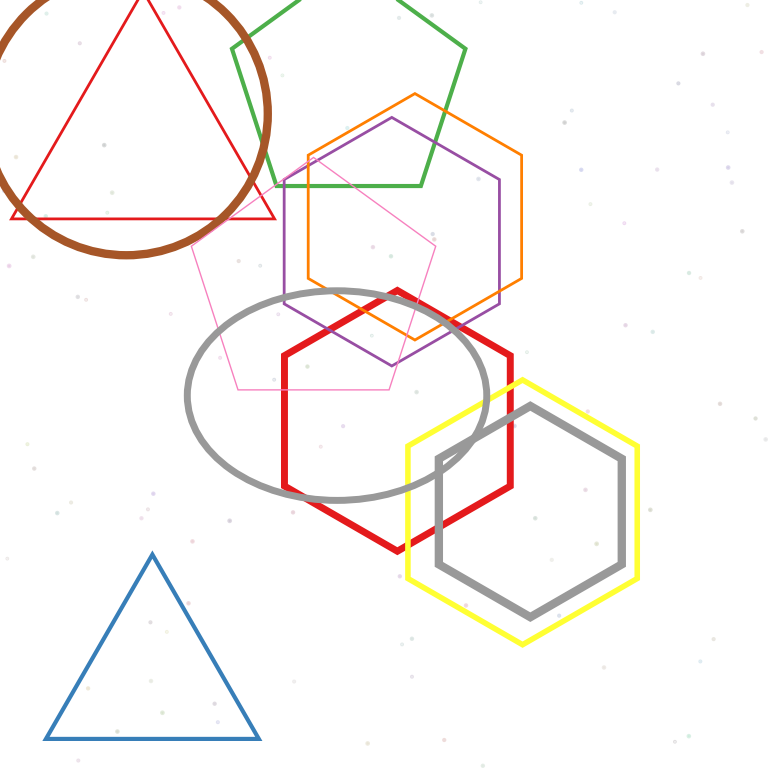[{"shape": "triangle", "thickness": 1, "radius": 0.99, "center": [0.186, 0.814]}, {"shape": "hexagon", "thickness": 2.5, "radius": 0.85, "center": [0.516, 0.453]}, {"shape": "triangle", "thickness": 1.5, "radius": 0.8, "center": [0.198, 0.12]}, {"shape": "pentagon", "thickness": 1.5, "radius": 0.8, "center": [0.453, 0.887]}, {"shape": "hexagon", "thickness": 1, "radius": 0.81, "center": [0.509, 0.686]}, {"shape": "hexagon", "thickness": 1, "radius": 0.8, "center": [0.539, 0.718]}, {"shape": "hexagon", "thickness": 2, "radius": 0.86, "center": [0.679, 0.335]}, {"shape": "circle", "thickness": 3, "radius": 0.92, "center": [0.164, 0.852]}, {"shape": "pentagon", "thickness": 0.5, "radius": 0.83, "center": [0.407, 0.629]}, {"shape": "hexagon", "thickness": 3, "radius": 0.69, "center": [0.689, 0.336]}, {"shape": "oval", "thickness": 2.5, "radius": 0.97, "center": [0.438, 0.486]}]